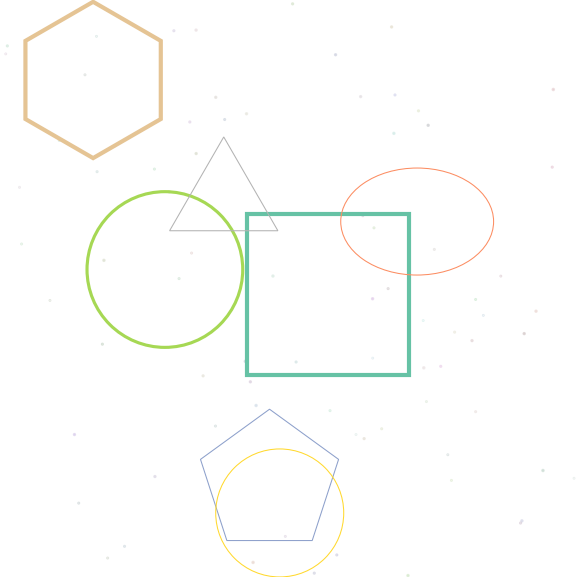[{"shape": "square", "thickness": 2, "radius": 0.7, "center": [0.568, 0.489]}, {"shape": "oval", "thickness": 0.5, "radius": 0.66, "center": [0.722, 0.616]}, {"shape": "pentagon", "thickness": 0.5, "radius": 0.63, "center": [0.467, 0.165]}, {"shape": "circle", "thickness": 1.5, "radius": 0.67, "center": [0.286, 0.532]}, {"shape": "circle", "thickness": 0.5, "radius": 0.55, "center": [0.484, 0.111]}, {"shape": "hexagon", "thickness": 2, "radius": 0.68, "center": [0.161, 0.861]}, {"shape": "triangle", "thickness": 0.5, "radius": 0.54, "center": [0.387, 0.654]}]